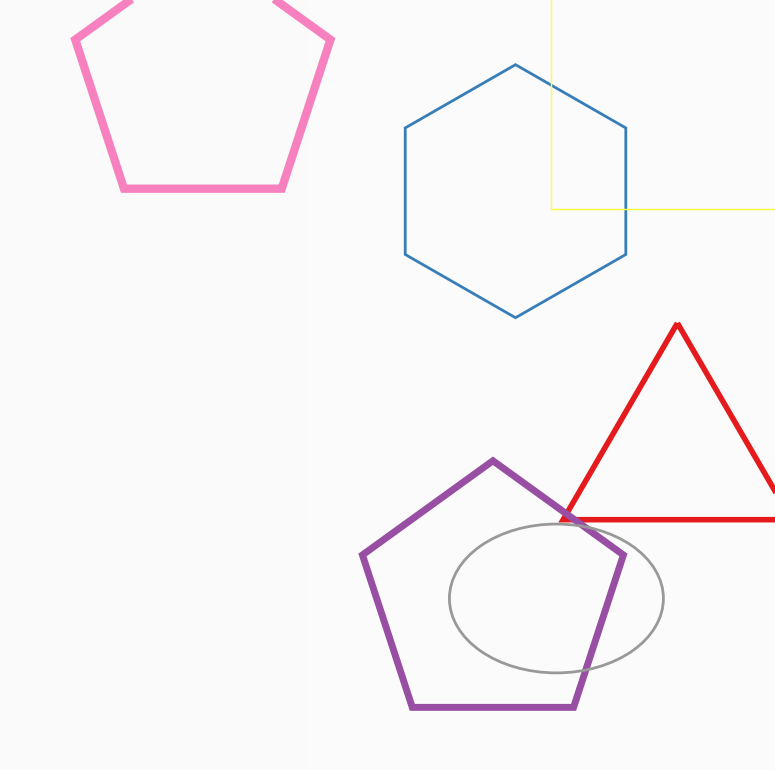[{"shape": "triangle", "thickness": 2, "radius": 0.85, "center": [0.874, 0.41]}, {"shape": "hexagon", "thickness": 1, "radius": 0.82, "center": [0.665, 0.752]}, {"shape": "pentagon", "thickness": 2.5, "radius": 0.89, "center": [0.636, 0.225]}, {"shape": "square", "thickness": 0.5, "radius": 0.73, "center": [0.857, 0.875]}, {"shape": "pentagon", "thickness": 3, "radius": 0.87, "center": [0.262, 0.895]}, {"shape": "oval", "thickness": 1, "radius": 0.69, "center": [0.718, 0.223]}]